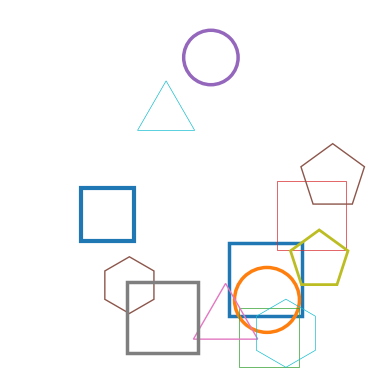[{"shape": "square", "thickness": 3, "radius": 0.34, "center": [0.279, 0.442]}, {"shape": "square", "thickness": 2.5, "radius": 0.47, "center": [0.69, 0.275]}, {"shape": "circle", "thickness": 2.5, "radius": 0.42, "center": [0.693, 0.221]}, {"shape": "square", "thickness": 0.5, "radius": 0.39, "center": [0.699, 0.123]}, {"shape": "square", "thickness": 0.5, "radius": 0.44, "center": [0.81, 0.44]}, {"shape": "circle", "thickness": 2.5, "radius": 0.35, "center": [0.548, 0.851]}, {"shape": "hexagon", "thickness": 1, "radius": 0.37, "center": [0.336, 0.259]}, {"shape": "pentagon", "thickness": 1, "radius": 0.43, "center": [0.864, 0.54]}, {"shape": "triangle", "thickness": 1, "radius": 0.48, "center": [0.586, 0.167]}, {"shape": "square", "thickness": 2.5, "radius": 0.46, "center": [0.422, 0.176]}, {"shape": "pentagon", "thickness": 2, "radius": 0.39, "center": [0.829, 0.324]}, {"shape": "triangle", "thickness": 0.5, "radius": 0.43, "center": [0.431, 0.704]}, {"shape": "hexagon", "thickness": 0.5, "radius": 0.44, "center": [0.743, 0.134]}]